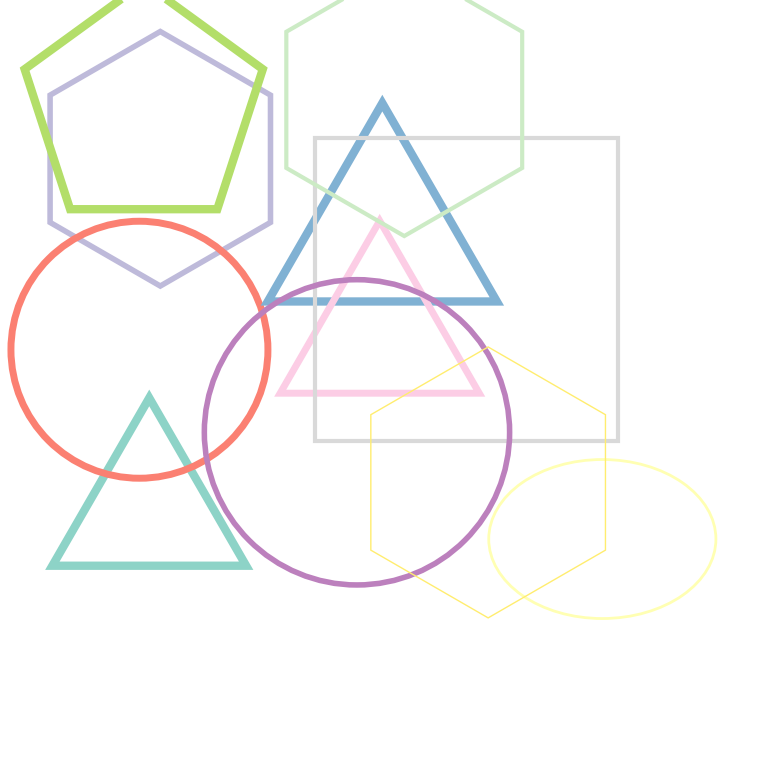[{"shape": "triangle", "thickness": 3, "radius": 0.73, "center": [0.194, 0.338]}, {"shape": "oval", "thickness": 1, "radius": 0.74, "center": [0.782, 0.3]}, {"shape": "hexagon", "thickness": 2, "radius": 0.83, "center": [0.208, 0.794]}, {"shape": "circle", "thickness": 2.5, "radius": 0.83, "center": [0.181, 0.546]}, {"shape": "triangle", "thickness": 3, "radius": 0.86, "center": [0.497, 0.694]}, {"shape": "pentagon", "thickness": 3, "radius": 0.81, "center": [0.187, 0.86]}, {"shape": "triangle", "thickness": 2.5, "radius": 0.75, "center": [0.493, 0.564]}, {"shape": "square", "thickness": 1.5, "radius": 0.98, "center": [0.606, 0.625]}, {"shape": "circle", "thickness": 2, "radius": 0.99, "center": [0.464, 0.439]}, {"shape": "hexagon", "thickness": 1.5, "radius": 0.88, "center": [0.525, 0.87]}, {"shape": "hexagon", "thickness": 0.5, "radius": 0.88, "center": [0.634, 0.373]}]